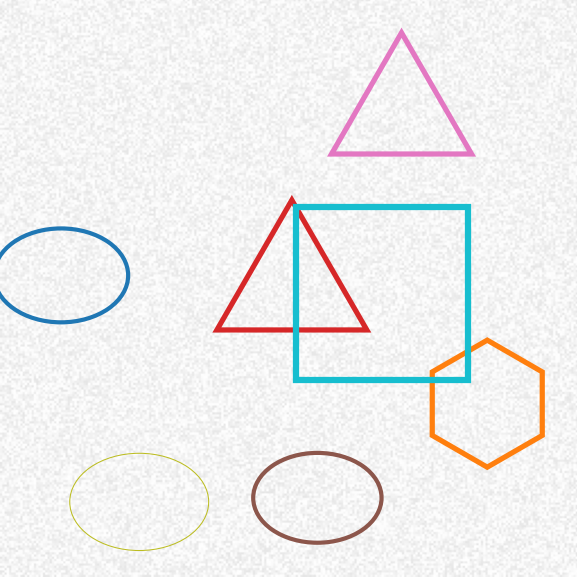[{"shape": "oval", "thickness": 2, "radius": 0.58, "center": [0.106, 0.522]}, {"shape": "hexagon", "thickness": 2.5, "radius": 0.55, "center": [0.844, 0.3]}, {"shape": "triangle", "thickness": 2.5, "radius": 0.75, "center": [0.505, 0.503]}, {"shape": "oval", "thickness": 2, "radius": 0.56, "center": [0.55, 0.137]}, {"shape": "triangle", "thickness": 2.5, "radius": 0.7, "center": [0.695, 0.802]}, {"shape": "oval", "thickness": 0.5, "radius": 0.6, "center": [0.241, 0.13]}, {"shape": "square", "thickness": 3, "radius": 0.75, "center": [0.662, 0.491]}]